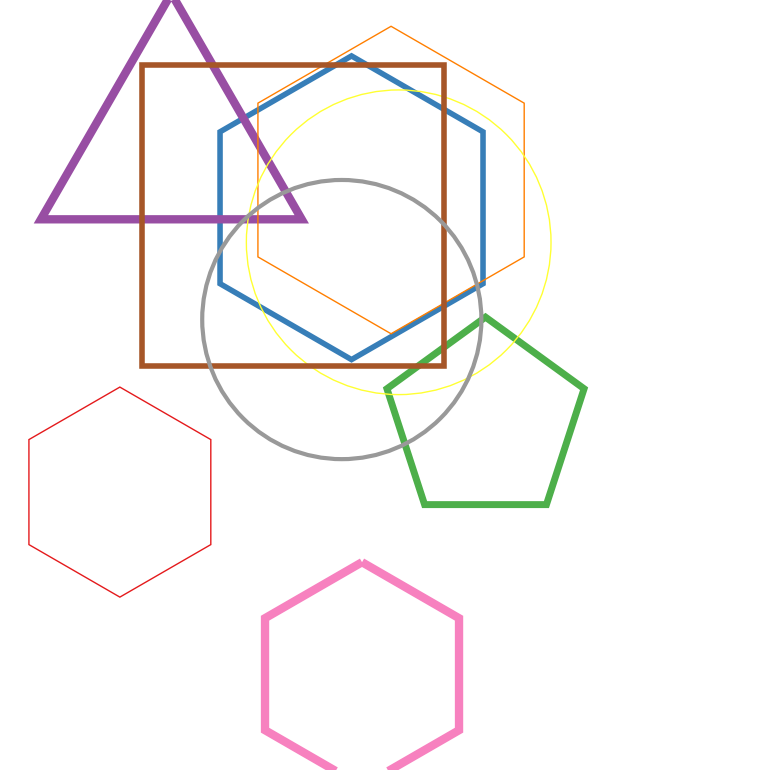[{"shape": "hexagon", "thickness": 0.5, "radius": 0.68, "center": [0.156, 0.361]}, {"shape": "hexagon", "thickness": 2, "radius": 0.99, "center": [0.457, 0.73]}, {"shape": "pentagon", "thickness": 2.5, "radius": 0.67, "center": [0.631, 0.454]}, {"shape": "triangle", "thickness": 3, "radius": 0.98, "center": [0.223, 0.813]}, {"shape": "hexagon", "thickness": 0.5, "radius": 1.0, "center": [0.508, 0.766]}, {"shape": "circle", "thickness": 0.5, "radius": 0.99, "center": [0.518, 0.685]}, {"shape": "square", "thickness": 2, "radius": 0.98, "center": [0.38, 0.72]}, {"shape": "hexagon", "thickness": 3, "radius": 0.73, "center": [0.47, 0.124]}, {"shape": "circle", "thickness": 1.5, "radius": 0.91, "center": [0.444, 0.585]}]